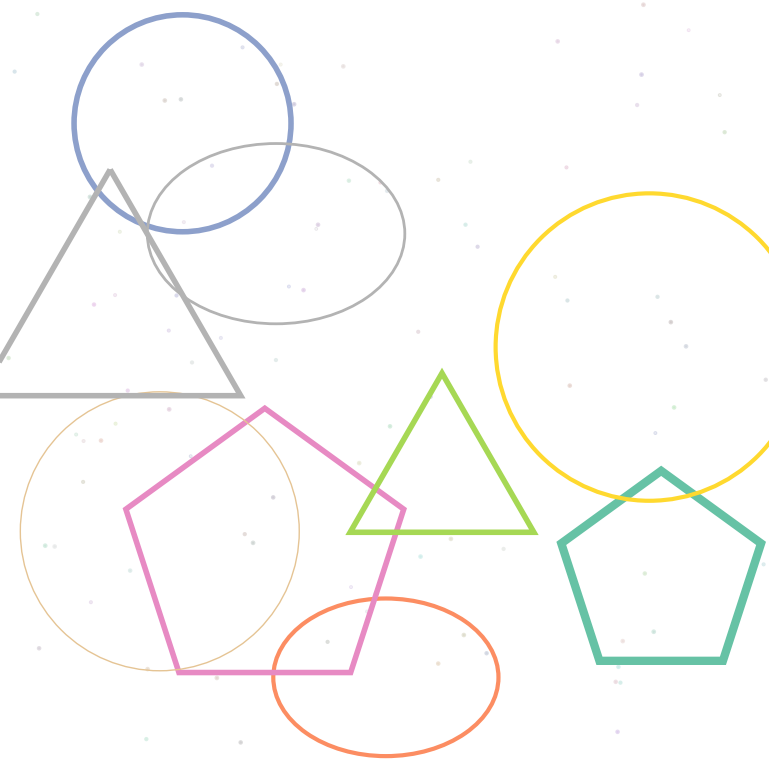[{"shape": "pentagon", "thickness": 3, "radius": 0.68, "center": [0.859, 0.252]}, {"shape": "oval", "thickness": 1.5, "radius": 0.73, "center": [0.501, 0.12]}, {"shape": "circle", "thickness": 2, "radius": 0.7, "center": [0.237, 0.84]}, {"shape": "pentagon", "thickness": 2, "radius": 0.95, "center": [0.344, 0.28]}, {"shape": "triangle", "thickness": 2, "radius": 0.69, "center": [0.574, 0.378]}, {"shape": "circle", "thickness": 1.5, "radius": 1.0, "center": [0.843, 0.549]}, {"shape": "circle", "thickness": 0.5, "radius": 0.91, "center": [0.208, 0.31]}, {"shape": "oval", "thickness": 1, "radius": 0.84, "center": [0.359, 0.697]}, {"shape": "triangle", "thickness": 2, "radius": 0.98, "center": [0.143, 0.584]}]